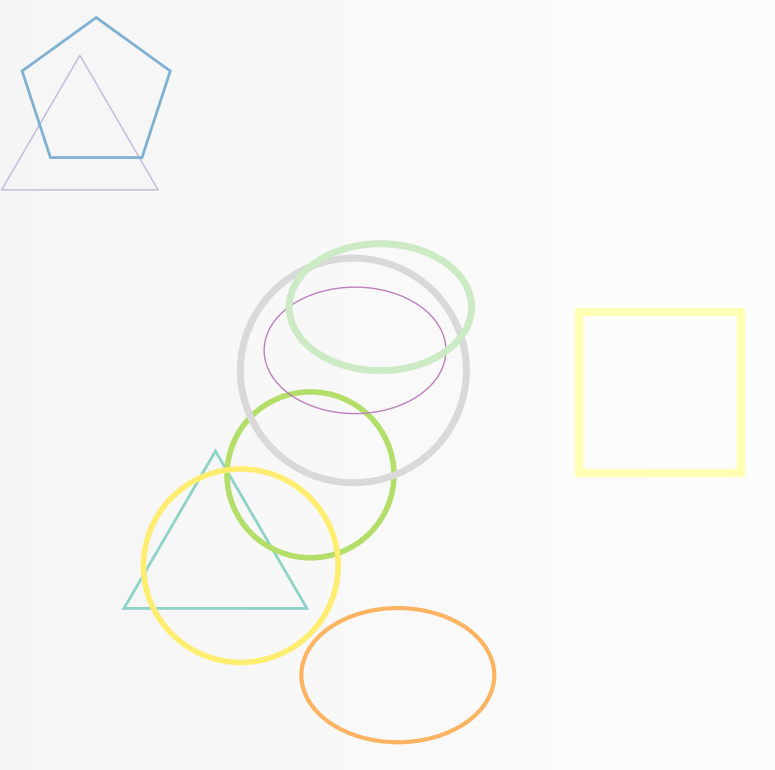[{"shape": "triangle", "thickness": 1, "radius": 0.68, "center": [0.278, 0.278]}, {"shape": "square", "thickness": 3, "radius": 0.52, "center": [0.852, 0.49]}, {"shape": "triangle", "thickness": 0.5, "radius": 0.58, "center": [0.103, 0.812]}, {"shape": "pentagon", "thickness": 1, "radius": 0.5, "center": [0.124, 0.877]}, {"shape": "oval", "thickness": 1.5, "radius": 0.62, "center": [0.513, 0.123]}, {"shape": "circle", "thickness": 2, "radius": 0.54, "center": [0.401, 0.383]}, {"shape": "circle", "thickness": 2.5, "radius": 0.73, "center": [0.456, 0.519]}, {"shape": "oval", "thickness": 0.5, "radius": 0.59, "center": [0.458, 0.545]}, {"shape": "oval", "thickness": 2.5, "radius": 0.59, "center": [0.491, 0.601]}, {"shape": "circle", "thickness": 2, "radius": 0.63, "center": [0.311, 0.265]}]